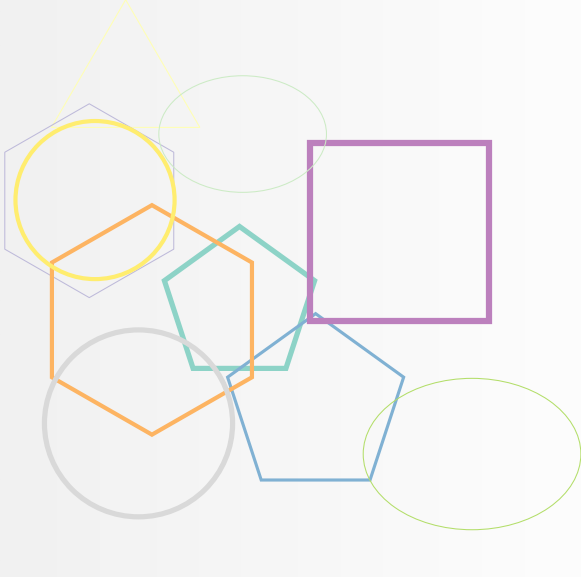[{"shape": "pentagon", "thickness": 2.5, "radius": 0.68, "center": [0.412, 0.471]}, {"shape": "triangle", "thickness": 0.5, "radius": 0.74, "center": [0.216, 0.852]}, {"shape": "hexagon", "thickness": 0.5, "radius": 0.84, "center": [0.154, 0.652]}, {"shape": "pentagon", "thickness": 1.5, "radius": 0.8, "center": [0.543, 0.297]}, {"shape": "hexagon", "thickness": 2, "radius": 0.99, "center": [0.261, 0.445]}, {"shape": "oval", "thickness": 0.5, "radius": 0.94, "center": [0.812, 0.213]}, {"shape": "circle", "thickness": 2.5, "radius": 0.81, "center": [0.238, 0.266]}, {"shape": "square", "thickness": 3, "radius": 0.77, "center": [0.687, 0.597]}, {"shape": "oval", "thickness": 0.5, "radius": 0.72, "center": [0.417, 0.767]}, {"shape": "circle", "thickness": 2, "radius": 0.68, "center": [0.163, 0.653]}]